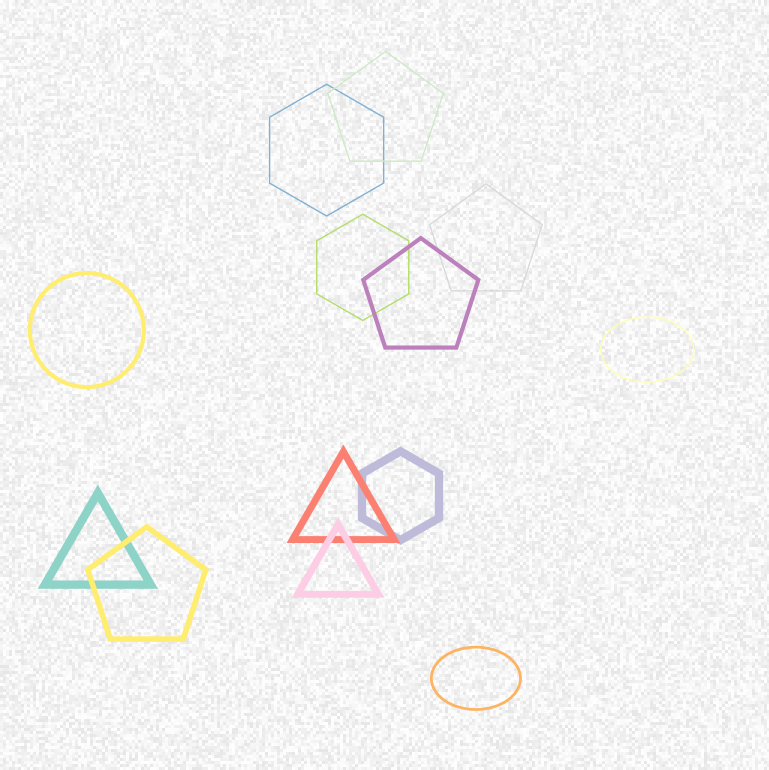[{"shape": "triangle", "thickness": 3, "radius": 0.4, "center": [0.127, 0.28]}, {"shape": "oval", "thickness": 0.5, "radius": 0.3, "center": [0.841, 0.546]}, {"shape": "hexagon", "thickness": 3, "radius": 0.29, "center": [0.52, 0.356]}, {"shape": "triangle", "thickness": 2.5, "radius": 0.38, "center": [0.446, 0.337]}, {"shape": "hexagon", "thickness": 0.5, "radius": 0.43, "center": [0.424, 0.805]}, {"shape": "oval", "thickness": 1, "radius": 0.29, "center": [0.618, 0.119]}, {"shape": "hexagon", "thickness": 0.5, "radius": 0.34, "center": [0.471, 0.653]}, {"shape": "triangle", "thickness": 2.5, "radius": 0.3, "center": [0.439, 0.258]}, {"shape": "pentagon", "thickness": 0.5, "radius": 0.38, "center": [0.631, 0.684]}, {"shape": "pentagon", "thickness": 1.5, "radius": 0.39, "center": [0.547, 0.612]}, {"shape": "pentagon", "thickness": 0.5, "radius": 0.39, "center": [0.501, 0.854]}, {"shape": "circle", "thickness": 1.5, "radius": 0.37, "center": [0.113, 0.571]}, {"shape": "pentagon", "thickness": 2, "radius": 0.4, "center": [0.191, 0.235]}]